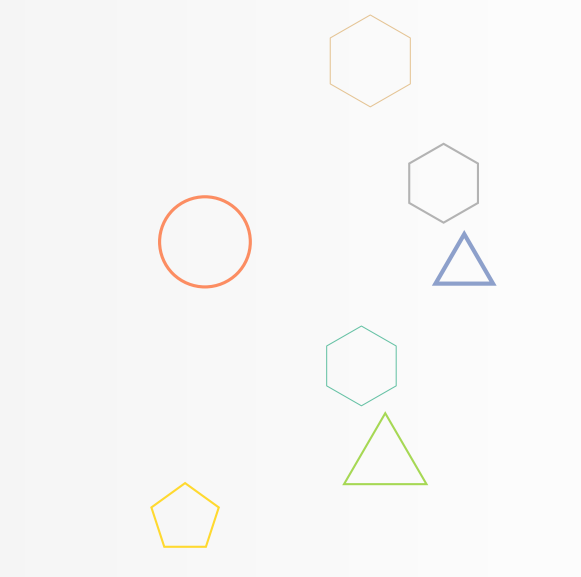[{"shape": "hexagon", "thickness": 0.5, "radius": 0.35, "center": [0.622, 0.366]}, {"shape": "circle", "thickness": 1.5, "radius": 0.39, "center": [0.353, 0.58]}, {"shape": "triangle", "thickness": 2, "radius": 0.29, "center": [0.799, 0.537]}, {"shape": "triangle", "thickness": 1, "radius": 0.41, "center": [0.663, 0.202]}, {"shape": "pentagon", "thickness": 1, "radius": 0.3, "center": [0.318, 0.102]}, {"shape": "hexagon", "thickness": 0.5, "radius": 0.4, "center": [0.637, 0.894]}, {"shape": "hexagon", "thickness": 1, "radius": 0.34, "center": [0.763, 0.682]}]